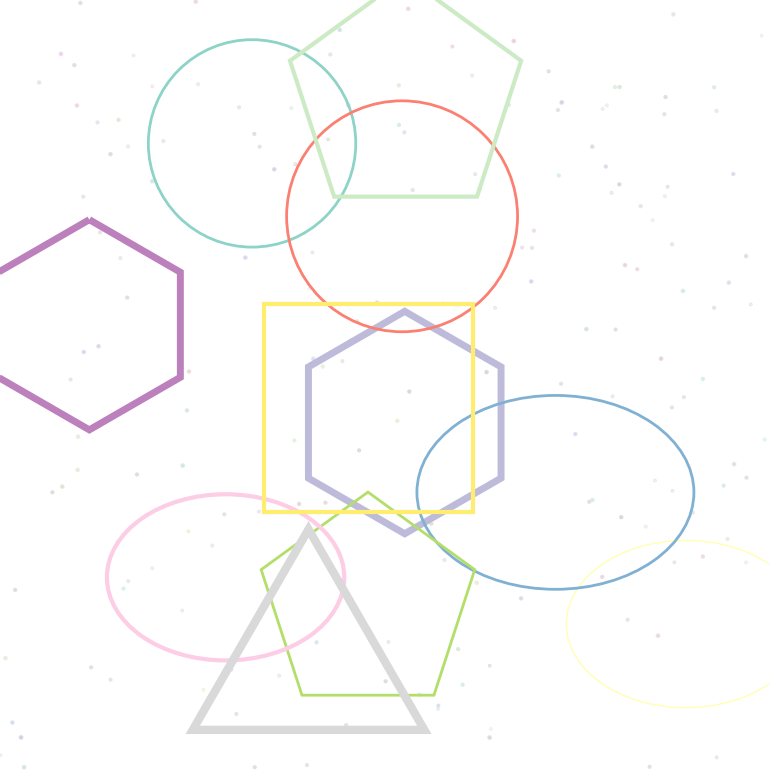[{"shape": "circle", "thickness": 1, "radius": 0.67, "center": [0.327, 0.814]}, {"shape": "oval", "thickness": 0.5, "radius": 0.78, "center": [0.891, 0.19]}, {"shape": "hexagon", "thickness": 2.5, "radius": 0.72, "center": [0.526, 0.451]}, {"shape": "circle", "thickness": 1, "radius": 0.75, "center": [0.522, 0.719]}, {"shape": "oval", "thickness": 1, "radius": 0.9, "center": [0.721, 0.361]}, {"shape": "pentagon", "thickness": 1, "radius": 0.73, "center": [0.478, 0.215]}, {"shape": "oval", "thickness": 1.5, "radius": 0.77, "center": [0.293, 0.25]}, {"shape": "triangle", "thickness": 3, "radius": 0.87, "center": [0.401, 0.139]}, {"shape": "hexagon", "thickness": 2.5, "radius": 0.68, "center": [0.116, 0.578]}, {"shape": "pentagon", "thickness": 1.5, "radius": 0.79, "center": [0.527, 0.872]}, {"shape": "square", "thickness": 1.5, "radius": 0.68, "center": [0.479, 0.47]}]